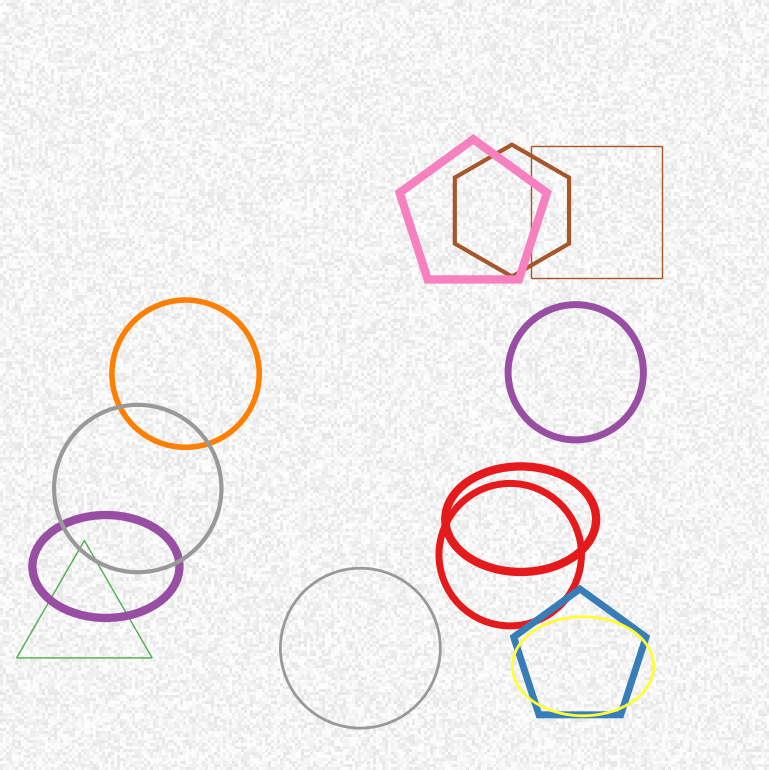[{"shape": "circle", "thickness": 2.5, "radius": 0.46, "center": [0.663, 0.28]}, {"shape": "oval", "thickness": 3, "radius": 0.49, "center": [0.676, 0.326]}, {"shape": "pentagon", "thickness": 2.5, "radius": 0.45, "center": [0.753, 0.145]}, {"shape": "triangle", "thickness": 0.5, "radius": 0.51, "center": [0.11, 0.196]}, {"shape": "oval", "thickness": 3, "radius": 0.48, "center": [0.138, 0.264]}, {"shape": "circle", "thickness": 2.5, "radius": 0.44, "center": [0.748, 0.517]}, {"shape": "circle", "thickness": 2, "radius": 0.48, "center": [0.241, 0.515]}, {"shape": "oval", "thickness": 1, "radius": 0.46, "center": [0.757, 0.135]}, {"shape": "square", "thickness": 0.5, "radius": 0.43, "center": [0.775, 0.725]}, {"shape": "hexagon", "thickness": 1.5, "radius": 0.43, "center": [0.665, 0.726]}, {"shape": "pentagon", "thickness": 3, "radius": 0.5, "center": [0.615, 0.719]}, {"shape": "circle", "thickness": 1.5, "radius": 0.54, "center": [0.179, 0.366]}, {"shape": "circle", "thickness": 1, "radius": 0.52, "center": [0.468, 0.158]}]